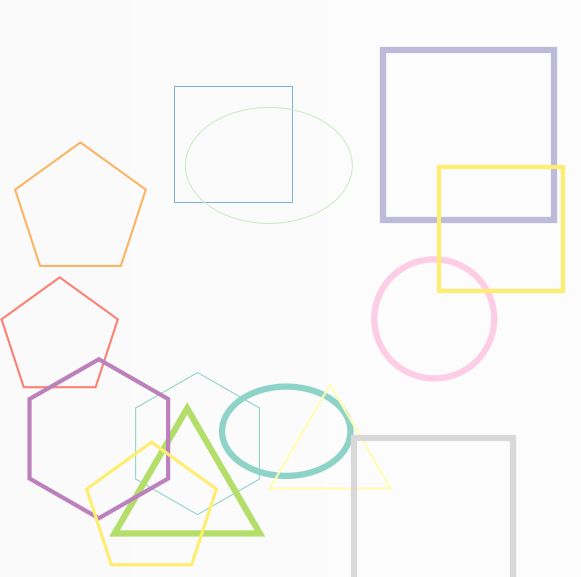[{"shape": "oval", "thickness": 3, "radius": 0.55, "center": [0.492, 0.252]}, {"shape": "hexagon", "thickness": 0.5, "radius": 0.61, "center": [0.34, 0.231]}, {"shape": "triangle", "thickness": 1, "radius": 0.6, "center": [0.568, 0.213]}, {"shape": "square", "thickness": 3, "radius": 0.74, "center": [0.806, 0.765]}, {"shape": "pentagon", "thickness": 1, "radius": 0.53, "center": [0.103, 0.414]}, {"shape": "square", "thickness": 0.5, "radius": 0.5, "center": [0.401, 0.75]}, {"shape": "pentagon", "thickness": 1, "radius": 0.59, "center": [0.138, 0.634]}, {"shape": "triangle", "thickness": 3, "radius": 0.72, "center": [0.322, 0.148]}, {"shape": "circle", "thickness": 3, "radius": 0.52, "center": [0.747, 0.447]}, {"shape": "square", "thickness": 3, "radius": 0.69, "center": [0.746, 0.103]}, {"shape": "hexagon", "thickness": 2, "radius": 0.69, "center": [0.17, 0.239]}, {"shape": "oval", "thickness": 0.5, "radius": 0.72, "center": [0.463, 0.713]}, {"shape": "square", "thickness": 2, "radius": 0.54, "center": [0.862, 0.603]}, {"shape": "pentagon", "thickness": 1.5, "radius": 0.59, "center": [0.261, 0.116]}]